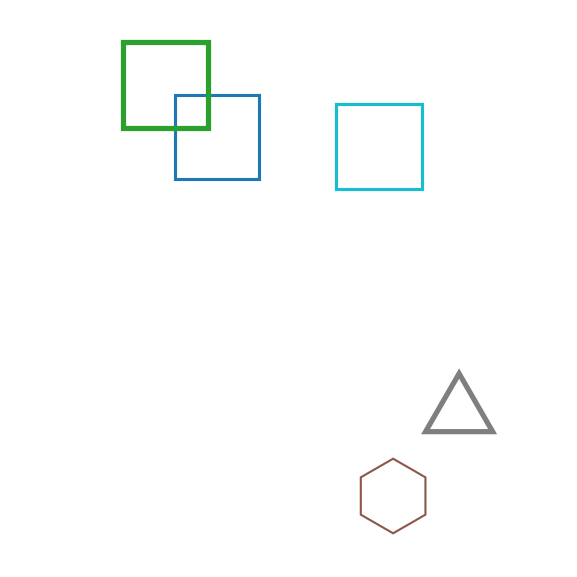[{"shape": "square", "thickness": 1.5, "radius": 0.37, "center": [0.376, 0.762]}, {"shape": "square", "thickness": 2.5, "radius": 0.37, "center": [0.287, 0.852]}, {"shape": "hexagon", "thickness": 1, "radius": 0.32, "center": [0.681, 0.14]}, {"shape": "triangle", "thickness": 2.5, "radius": 0.34, "center": [0.795, 0.285]}, {"shape": "square", "thickness": 1.5, "radius": 0.37, "center": [0.656, 0.746]}]